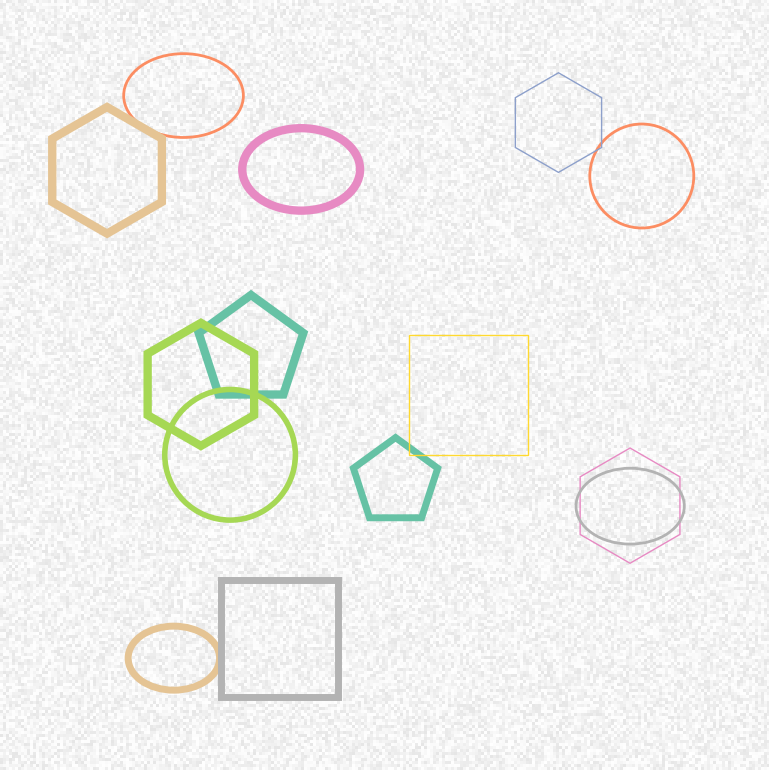[{"shape": "pentagon", "thickness": 2.5, "radius": 0.29, "center": [0.514, 0.374]}, {"shape": "pentagon", "thickness": 3, "radius": 0.36, "center": [0.326, 0.545]}, {"shape": "circle", "thickness": 1, "radius": 0.34, "center": [0.833, 0.771]}, {"shape": "oval", "thickness": 1, "radius": 0.39, "center": [0.238, 0.876]}, {"shape": "hexagon", "thickness": 0.5, "radius": 0.32, "center": [0.725, 0.841]}, {"shape": "oval", "thickness": 3, "radius": 0.38, "center": [0.391, 0.78]}, {"shape": "hexagon", "thickness": 0.5, "radius": 0.37, "center": [0.818, 0.343]}, {"shape": "circle", "thickness": 2, "radius": 0.42, "center": [0.299, 0.409]}, {"shape": "hexagon", "thickness": 3, "radius": 0.4, "center": [0.261, 0.501]}, {"shape": "square", "thickness": 0.5, "radius": 0.39, "center": [0.609, 0.487]}, {"shape": "hexagon", "thickness": 3, "radius": 0.41, "center": [0.139, 0.779]}, {"shape": "oval", "thickness": 2.5, "radius": 0.3, "center": [0.226, 0.145]}, {"shape": "oval", "thickness": 1, "radius": 0.35, "center": [0.818, 0.343]}, {"shape": "square", "thickness": 2.5, "radius": 0.38, "center": [0.363, 0.171]}]